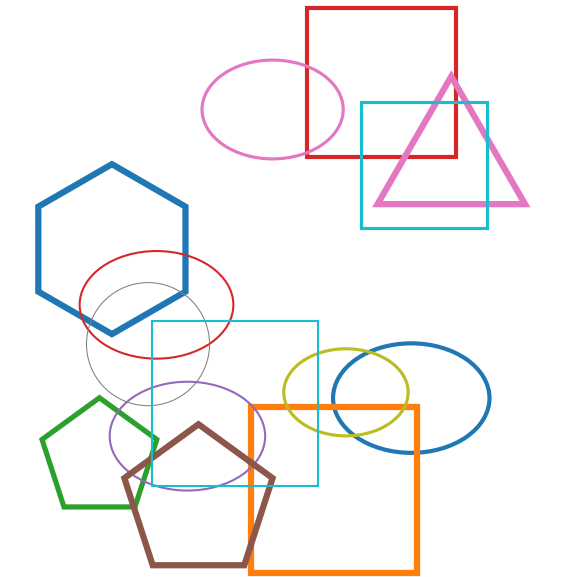[{"shape": "oval", "thickness": 2, "radius": 0.68, "center": [0.712, 0.31]}, {"shape": "hexagon", "thickness": 3, "radius": 0.74, "center": [0.194, 0.568]}, {"shape": "square", "thickness": 3, "radius": 0.72, "center": [0.578, 0.151]}, {"shape": "pentagon", "thickness": 2.5, "radius": 0.52, "center": [0.172, 0.206]}, {"shape": "square", "thickness": 2, "radius": 0.65, "center": [0.661, 0.856]}, {"shape": "oval", "thickness": 1, "radius": 0.67, "center": [0.271, 0.471]}, {"shape": "oval", "thickness": 1, "radius": 0.67, "center": [0.325, 0.244]}, {"shape": "pentagon", "thickness": 3, "radius": 0.67, "center": [0.344, 0.13]}, {"shape": "oval", "thickness": 1.5, "radius": 0.61, "center": [0.472, 0.81]}, {"shape": "triangle", "thickness": 3, "radius": 0.74, "center": [0.781, 0.719]}, {"shape": "circle", "thickness": 0.5, "radius": 0.53, "center": [0.256, 0.403]}, {"shape": "oval", "thickness": 1.5, "radius": 0.54, "center": [0.599, 0.32]}, {"shape": "square", "thickness": 1, "radius": 0.72, "center": [0.407, 0.3]}, {"shape": "square", "thickness": 1.5, "radius": 0.55, "center": [0.734, 0.714]}]